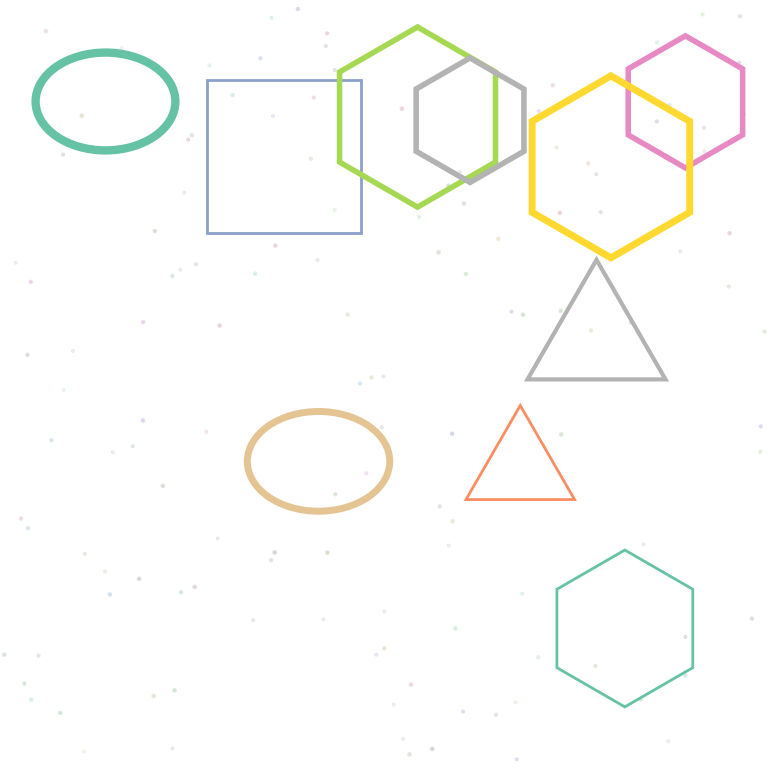[{"shape": "hexagon", "thickness": 1, "radius": 0.51, "center": [0.811, 0.184]}, {"shape": "oval", "thickness": 3, "radius": 0.45, "center": [0.137, 0.868]}, {"shape": "triangle", "thickness": 1, "radius": 0.41, "center": [0.676, 0.392]}, {"shape": "square", "thickness": 1, "radius": 0.5, "center": [0.368, 0.797]}, {"shape": "hexagon", "thickness": 2, "radius": 0.43, "center": [0.89, 0.868]}, {"shape": "hexagon", "thickness": 2, "radius": 0.58, "center": [0.542, 0.848]}, {"shape": "hexagon", "thickness": 2.5, "radius": 0.59, "center": [0.793, 0.783]}, {"shape": "oval", "thickness": 2.5, "radius": 0.46, "center": [0.414, 0.401]}, {"shape": "hexagon", "thickness": 2, "radius": 0.4, "center": [0.61, 0.844]}, {"shape": "triangle", "thickness": 1.5, "radius": 0.52, "center": [0.775, 0.559]}]